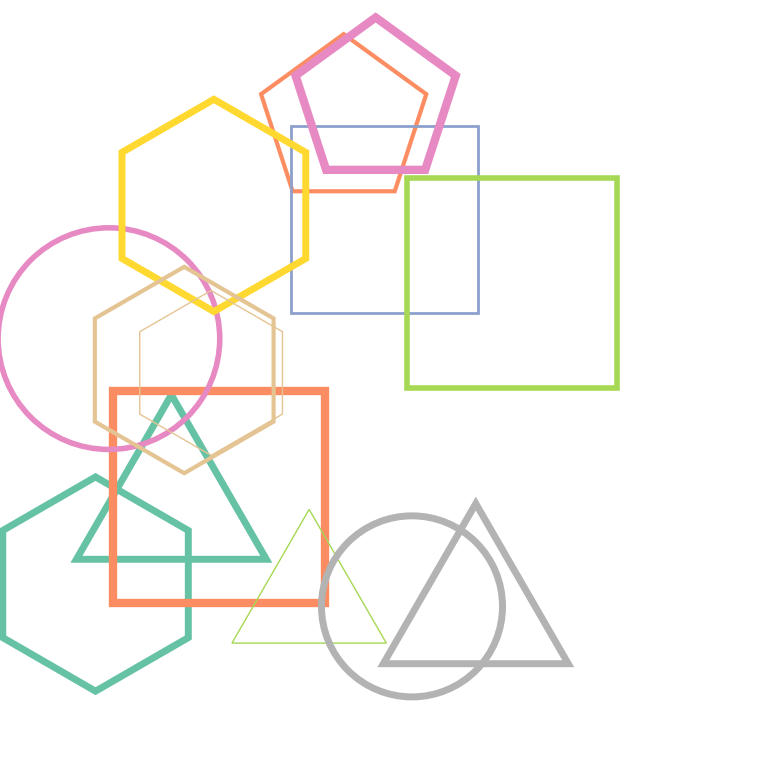[{"shape": "hexagon", "thickness": 2.5, "radius": 0.7, "center": [0.124, 0.241]}, {"shape": "triangle", "thickness": 2.5, "radius": 0.71, "center": [0.223, 0.345]}, {"shape": "square", "thickness": 3, "radius": 0.69, "center": [0.284, 0.354]}, {"shape": "pentagon", "thickness": 1.5, "radius": 0.56, "center": [0.446, 0.843]}, {"shape": "square", "thickness": 1, "radius": 0.61, "center": [0.499, 0.715]}, {"shape": "circle", "thickness": 2, "radius": 0.72, "center": [0.141, 0.56]}, {"shape": "pentagon", "thickness": 3, "radius": 0.55, "center": [0.488, 0.868]}, {"shape": "triangle", "thickness": 0.5, "radius": 0.58, "center": [0.401, 0.223]}, {"shape": "square", "thickness": 2, "radius": 0.68, "center": [0.665, 0.633]}, {"shape": "hexagon", "thickness": 2.5, "radius": 0.69, "center": [0.278, 0.733]}, {"shape": "hexagon", "thickness": 0.5, "radius": 0.54, "center": [0.274, 0.516]}, {"shape": "hexagon", "thickness": 1.5, "radius": 0.67, "center": [0.239, 0.519]}, {"shape": "circle", "thickness": 2.5, "radius": 0.59, "center": [0.535, 0.213]}, {"shape": "triangle", "thickness": 2.5, "radius": 0.69, "center": [0.618, 0.207]}]